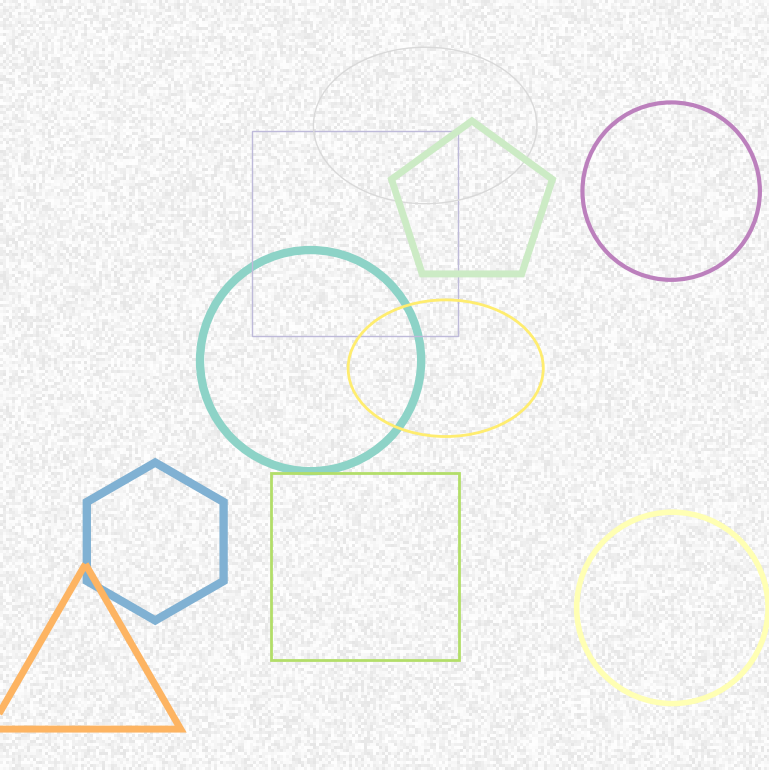[{"shape": "circle", "thickness": 3, "radius": 0.72, "center": [0.403, 0.532]}, {"shape": "circle", "thickness": 2, "radius": 0.62, "center": [0.873, 0.211]}, {"shape": "square", "thickness": 0.5, "radius": 0.67, "center": [0.461, 0.697]}, {"shape": "hexagon", "thickness": 3, "radius": 0.51, "center": [0.202, 0.297]}, {"shape": "triangle", "thickness": 2.5, "radius": 0.71, "center": [0.111, 0.125]}, {"shape": "square", "thickness": 1, "radius": 0.61, "center": [0.474, 0.264]}, {"shape": "oval", "thickness": 0.5, "radius": 0.73, "center": [0.552, 0.837]}, {"shape": "circle", "thickness": 1.5, "radius": 0.58, "center": [0.872, 0.752]}, {"shape": "pentagon", "thickness": 2.5, "radius": 0.55, "center": [0.613, 0.733]}, {"shape": "oval", "thickness": 1, "radius": 0.63, "center": [0.579, 0.522]}]